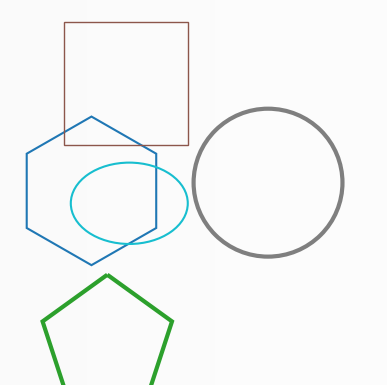[{"shape": "hexagon", "thickness": 1.5, "radius": 0.96, "center": [0.236, 0.504]}, {"shape": "pentagon", "thickness": 3, "radius": 0.88, "center": [0.277, 0.111]}, {"shape": "square", "thickness": 1, "radius": 0.8, "center": [0.325, 0.783]}, {"shape": "circle", "thickness": 3, "radius": 0.96, "center": [0.692, 0.526]}, {"shape": "oval", "thickness": 1.5, "radius": 0.75, "center": [0.334, 0.472]}]